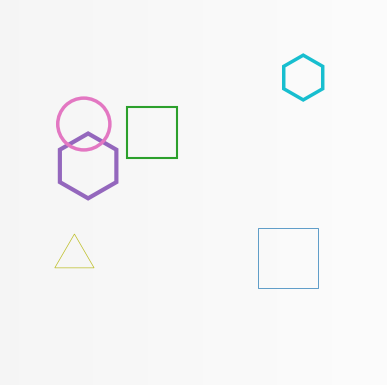[{"shape": "square", "thickness": 0.5, "radius": 0.39, "center": [0.743, 0.33]}, {"shape": "square", "thickness": 1.5, "radius": 0.33, "center": [0.392, 0.656]}, {"shape": "hexagon", "thickness": 3, "radius": 0.42, "center": [0.227, 0.569]}, {"shape": "circle", "thickness": 2.5, "radius": 0.34, "center": [0.216, 0.678]}, {"shape": "triangle", "thickness": 0.5, "radius": 0.29, "center": [0.192, 0.334]}, {"shape": "hexagon", "thickness": 2.5, "radius": 0.29, "center": [0.783, 0.799]}]